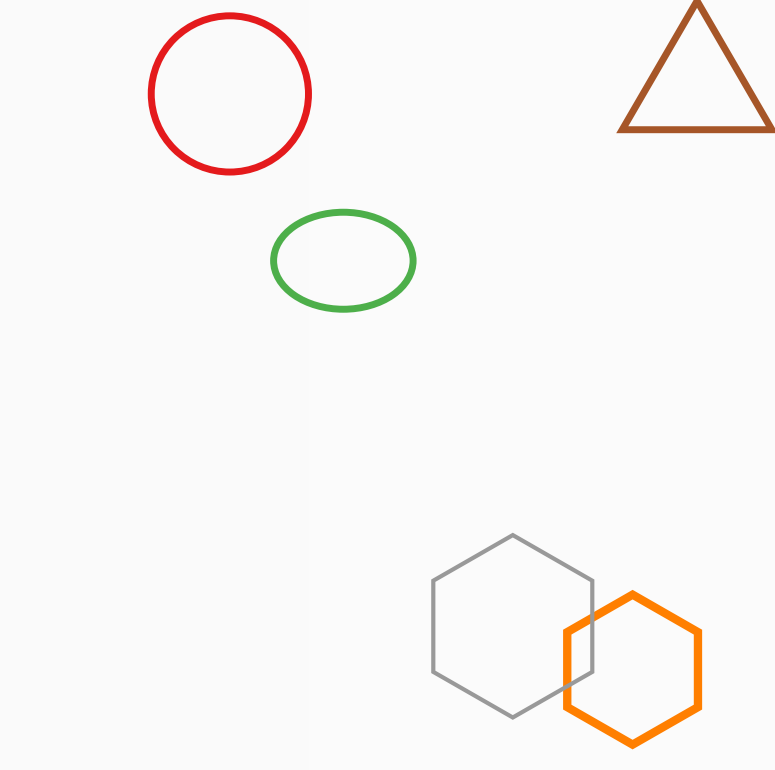[{"shape": "circle", "thickness": 2.5, "radius": 0.51, "center": [0.297, 0.878]}, {"shape": "oval", "thickness": 2.5, "radius": 0.45, "center": [0.443, 0.661]}, {"shape": "hexagon", "thickness": 3, "radius": 0.49, "center": [0.816, 0.13]}, {"shape": "triangle", "thickness": 2.5, "radius": 0.56, "center": [0.899, 0.887]}, {"shape": "hexagon", "thickness": 1.5, "radius": 0.59, "center": [0.662, 0.187]}]